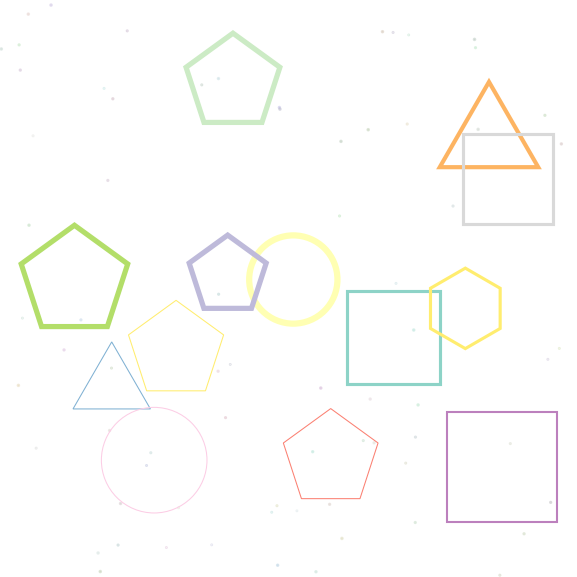[{"shape": "square", "thickness": 1.5, "radius": 0.4, "center": [0.681, 0.415]}, {"shape": "circle", "thickness": 3, "radius": 0.38, "center": [0.508, 0.515]}, {"shape": "pentagon", "thickness": 2.5, "radius": 0.35, "center": [0.394, 0.522]}, {"shape": "pentagon", "thickness": 0.5, "radius": 0.43, "center": [0.573, 0.205]}, {"shape": "triangle", "thickness": 0.5, "radius": 0.39, "center": [0.193, 0.33]}, {"shape": "triangle", "thickness": 2, "radius": 0.49, "center": [0.847, 0.759]}, {"shape": "pentagon", "thickness": 2.5, "radius": 0.48, "center": [0.129, 0.512]}, {"shape": "circle", "thickness": 0.5, "radius": 0.46, "center": [0.267, 0.202]}, {"shape": "square", "thickness": 1.5, "radius": 0.39, "center": [0.88, 0.689]}, {"shape": "square", "thickness": 1, "radius": 0.48, "center": [0.869, 0.191]}, {"shape": "pentagon", "thickness": 2.5, "radius": 0.43, "center": [0.403, 0.856]}, {"shape": "hexagon", "thickness": 1.5, "radius": 0.35, "center": [0.806, 0.465]}, {"shape": "pentagon", "thickness": 0.5, "radius": 0.43, "center": [0.305, 0.392]}]